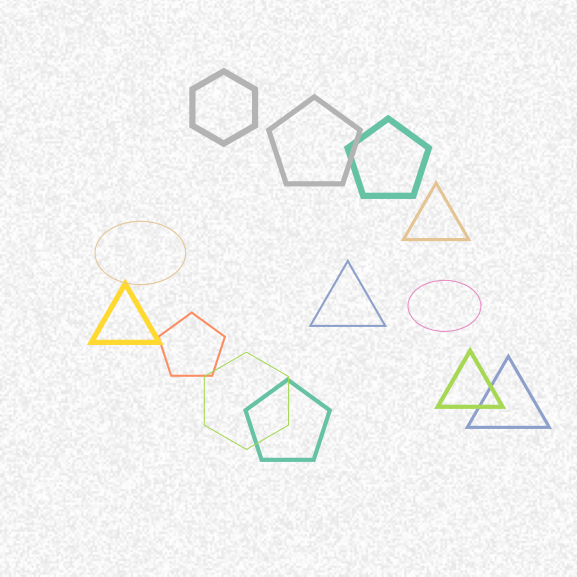[{"shape": "pentagon", "thickness": 2, "radius": 0.38, "center": [0.498, 0.265]}, {"shape": "pentagon", "thickness": 3, "radius": 0.37, "center": [0.672, 0.72]}, {"shape": "pentagon", "thickness": 1, "radius": 0.3, "center": [0.332, 0.397]}, {"shape": "triangle", "thickness": 1.5, "radius": 0.41, "center": [0.88, 0.3]}, {"shape": "triangle", "thickness": 1, "radius": 0.37, "center": [0.602, 0.472]}, {"shape": "oval", "thickness": 0.5, "radius": 0.32, "center": [0.77, 0.469]}, {"shape": "triangle", "thickness": 2, "radius": 0.32, "center": [0.814, 0.327]}, {"shape": "hexagon", "thickness": 0.5, "radius": 0.42, "center": [0.427, 0.305]}, {"shape": "triangle", "thickness": 2.5, "radius": 0.34, "center": [0.217, 0.44]}, {"shape": "oval", "thickness": 0.5, "radius": 0.39, "center": [0.243, 0.561]}, {"shape": "triangle", "thickness": 1.5, "radius": 0.33, "center": [0.755, 0.617]}, {"shape": "pentagon", "thickness": 2.5, "radius": 0.42, "center": [0.544, 0.748]}, {"shape": "hexagon", "thickness": 3, "radius": 0.31, "center": [0.387, 0.813]}]